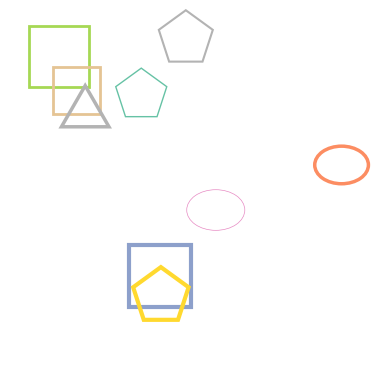[{"shape": "pentagon", "thickness": 1, "radius": 0.35, "center": [0.367, 0.753]}, {"shape": "oval", "thickness": 2.5, "radius": 0.35, "center": [0.887, 0.572]}, {"shape": "square", "thickness": 3, "radius": 0.4, "center": [0.416, 0.282]}, {"shape": "oval", "thickness": 0.5, "radius": 0.38, "center": [0.56, 0.454]}, {"shape": "square", "thickness": 2, "radius": 0.39, "center": [0.153, 0.854]}, {"shape": "pentagon", "thickness": 3, "radius": 0.38, "center": [0.418, 0.231]}, {"shape": "square", "thickness": 2, "radius": 0.31, "center": [0.199, 0.765]}, {"shape": "triangle", "thickness": 2.5, "radius": 0.36, "center": [0.221, 0.706]}, {"shape": "pentagon", "thickness": 1.5, "radius": 0.37, "center": [0.483, 0.9]}]